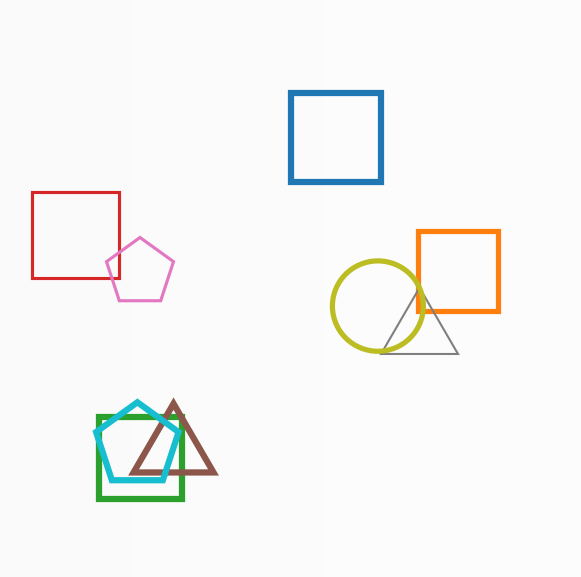[{"shape": "square", "thickness": 3, "radius": 0.39, "center": [0.578, 0.761]}, {"shape": "square", "thickness": 2.5, "radius": 0.34, "center": [0.788, 0.53]}, {"shape": "square", "thickness": 3, "radius": 0.36, "center": [0.242, 0.206]}, {"shape": "square", "thickness": 1.5, "radius": 0.37, "center": [0.13, 0.592]}, {"shape": "triangle", "thickness": 3, "radius": 0.4, "center": [0.299, 0.221]}, {"shape": "pentagon", "thickness": 1.5, "radius": 0.3, "center": [0.241, 0.527]}, {"shape": "triangle", "thickness": 1, "radius": 0.38, "center": [0.722, 0.424]}, {"shape": "circle", "thickness": 2.5, "radius": 0.39, "center": [0.65, 0.469]}, {"shape": "pentagon", "thickness": 3, "radius": 0.37, "center": [0.236, 0.228]}]